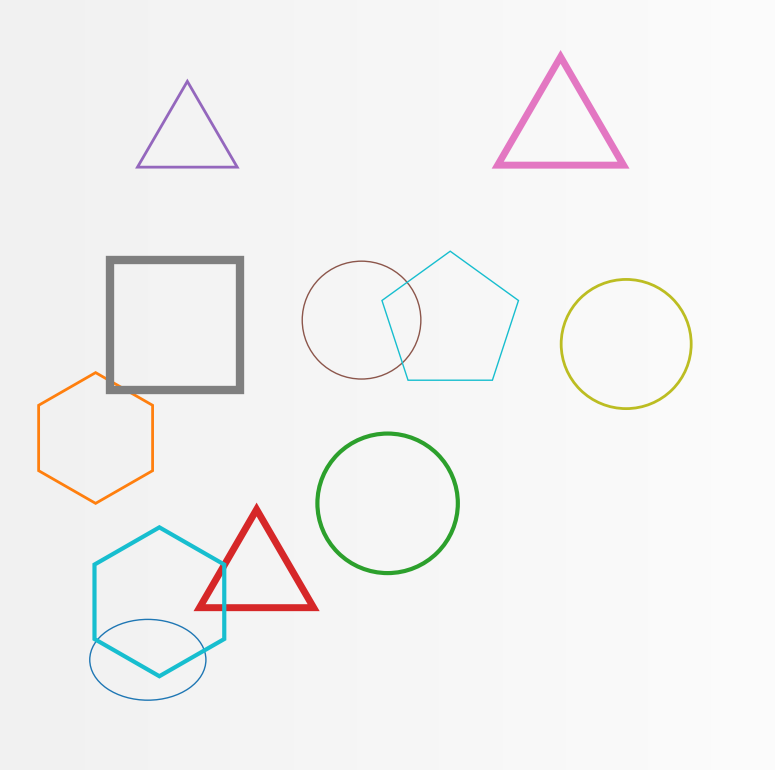[{"shape": "oval", "thickness": 0.5, "radius": 0.37, "center": [0.191, 0.143]}, {"shape": "hexagon", "thickness": 1, "radius": 0.42, "center": [0.123, 0.431]}, {"shape": "circle", "thickness": 1.5, "radius": 0.45, "center": [0.5, 0.346]}, {"shape": "triangle", "thickness": 2.5, "radius": 0.42, "center": [0.331, 0.253]}, {"shape": "triangle", "thickness": 1, "radius": 0.37, "center": [0.242, 0.82]}, {"shape": "circle", "thickness": 0.5, "radius": 0.38, "center": [0.467, 0.584]}, {"shape": "triangle", "thickness": 2.5, "radius": 0.47, "center": [0.723, 0.832]}, {"shape": "square", "thickness": 3, "radius": 0.42, "center": [0.226, 0.577]}, {"shape": "circle", "thickness": 1, "radius": 0.42, "center": [0.808, 0.553]}, {"shape": "pentagon", "thickness": 0.5, "radius": 0.46, "center": [0.581, 0.581]}, {"shape": "hexagon", "thickness": 1.5, "radius": 0.48, "center": [0.206, 0.218]}]